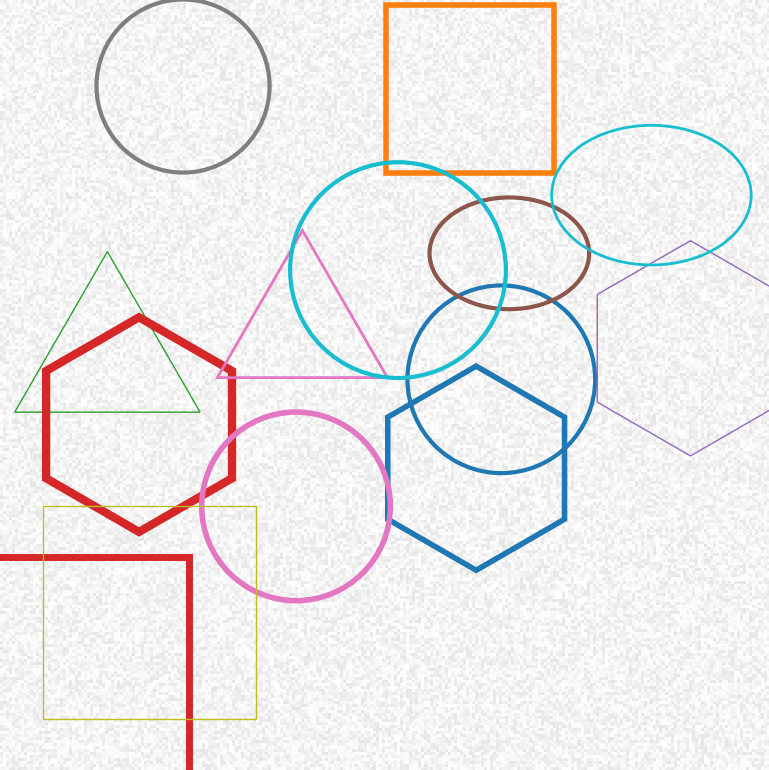[{"shape": "circle", "thickness": 1.5, "radius": 0.61, "center": [0.651, 0.507]}, {"shape": "hexagon", "thickness": 2, "radius": 0.66, "center": [0.618, 0.392]}, {"shape": "square", "thickness": 2, "radius": 0.55, "center": [0.611, 0.884]}, {"shape": "triangle", "thickness": 0.5, "radius": 0.69, "center": [0.139, 0.534]}, {"shape": "square", "thickness": 2.5, "radius": 0.7, "center": [0.105, 0.136]}, {"shape": "hexagon", "thickness": 3, "radius": 0.7, "center": [0.181, 0.449]}, {"shape": "hexagon", "thickness": 0.5, "radius": 0.7, "center": [0.897, 0.548]}, {"shape": "oval", "thickness": 1.5, "radius": 0.52, "center": [0.661, 0.671]}, {"shape": "circle", "thickness": 2, "radius": 0.61, "center": [0.384, 0.342]}, {"shape": "triangle", "thickness": 1, "radius": 0.64, "center": [0.393, 0.573]}, {"shape": "circle", "thickness": 1.5, "radius": 0.56, "center": [0.238, 0.888]}, {"shape": "square", "thickness": 0.5, "radius": 0.69, "center": [0.195, 0.205]}, {"shape": "oval", "thickness": 1, "radius": 0.65, "center": [0.846, 0.747]}, {"shape": "circle", "thickness": 1.5, "radius": 0.7, "center": [0.517, 0.649]}]